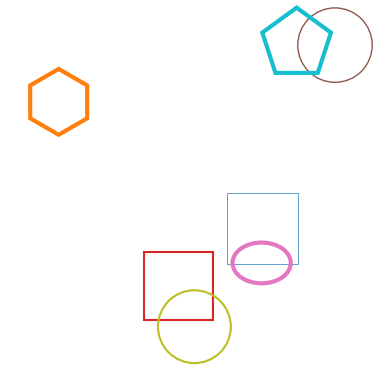[{"shape": "square", "thickness": 0.5, "radius": 0.46, "center": [0.683, 0.406]}, {"shape": "hexagon", "thickness": 3, "radius": 0.43, "center": [0.152, 0.735]}, {"shape": "square", "thickness": 1.5, "radius": 0.44, "center": [0.464, 0.257]}, {"shape": "circle", "thickness": 1, "radius": 0.48, "center": [0.87, 0.883]}, {"shape": "oval", "thickness": 3, "radius": 0.38, "center": [0.68, 0.317]}, {"shape": "circle", "thickness": 1.5, "radius": 0.47, "center": [0.505, 0.151]}, {"shape": "pentagon", "thickness": 3, "radius": 0.47, "center": [0.77, 0.886]}]